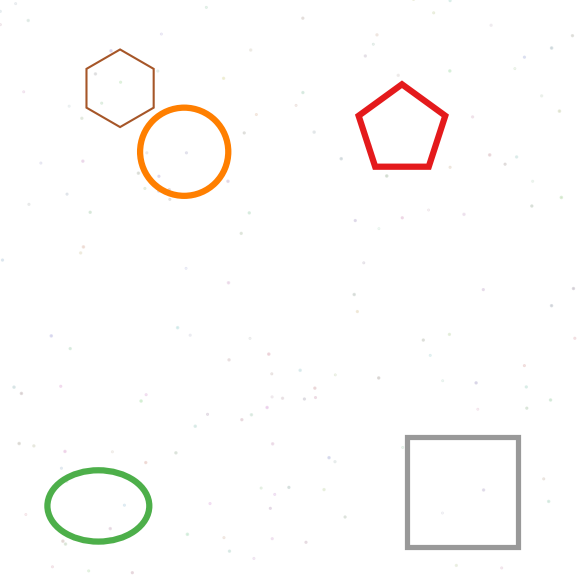[{"shape": "pentagon", "thickness": 3, "radius": 0.39, "center": [0.696, 0.774]}, {"shape": "oval", "thickness": 3, "radius": 0.44, "center": [0.17, 0.123]}, {"shape": "circle", "thickness": 3, "radius": 0.38, "center": [0.319, 0.736]}, {"shape": "hexagon", "thickness": 1, "radius": 0.34, "center": [0.208, 0.846]}, {"shape": "square", "thickness": 2.5, "radius": 0.48, "center": [0.801, 0.147]}]